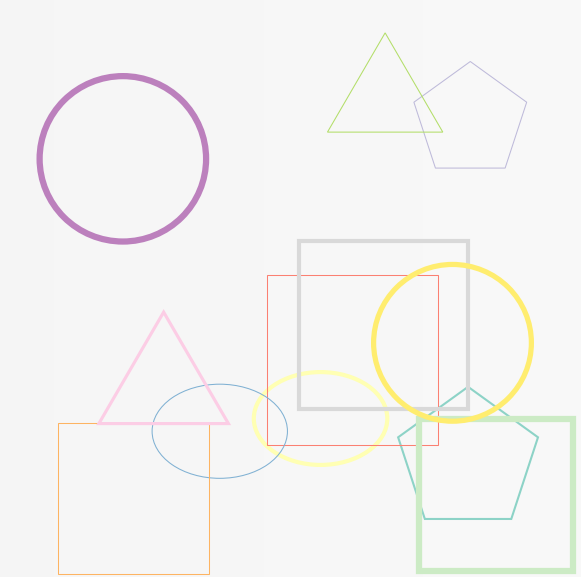[{"shape": "pentagon", "thickness": 1, "radius": 0.63, "center": [0.805, 0.203]}, {"shape": "oval", "thickness": 2, "radius": 0.57, "center": [0.551, 0.274]}, {"shape": "pentagon", "thickness": 0.5, "radius": 0.51, "center": [0.809, 0.791]}, {"shape": "square", "thickness": 0.5, "radius": 0.73, "center": [0.606, 0.376]}, {"shape": "oval", "thickness": 0.5, "radius": 0.58, "center": [0.378, 0.252]}, {"shape": "square", "thickness": 0.5, "radius": 0.65, "center": [0.23, 0.136]}, {"shape": "triangle", "thickness": 0.5, "radius": 0.57, "center": [0.663, 0.828]}, {"shape": "triangle", "thickness": 1.5, "radius": 0.64, "center": [0.282, 0.33]}, {"shape": "square", "thickness": 2, "radius": 0.72, "center": [0.66, 0.436]}, {"shape": "circle", "thickness": 3, "radius": 0.72, "center": [0.211, 0.724]}, {"shape": "square", "thickness": 3, "radius": 0.66, "center": [0.853, 0.142]}, {"shape": "circle", "thickness": 2.5, "radius": 0.68, "center": [0.778, 0.406]}]